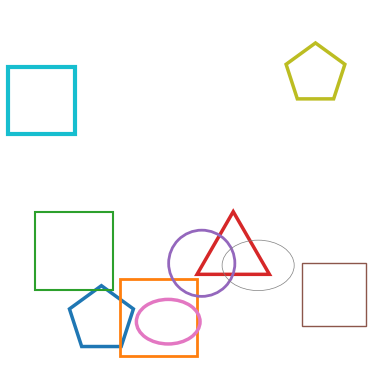[{"shape": "pentagon", "thickness": 2.5, "radius": 0.44, "center": [0.263, 0.171]}, {"shape": "square", "thickness": 2, "radius": 0.5, "center": [0.412, 0.175]}, {"shape": "square", "thickness": 1.5, "radius": 0.51, "center": [0.193, 0.349]}, {"shape": "triangle", "thickness": 2.5, "radius": 0.54, "center": [0.606, 0.342]}, {"shape": "circle", "thickness": 2, "radius": 0.43, "center": [0.524, 0.316]}, {"shape": "square", "thickness": 1, "radius": 0.41, "center": [0.868, 0.235]}, {"shape": "oval", "thickness": 2.5, "radius": 0.41, "center": [0.437, 0.164]}, {"shape": "oval", "thickness": 0.5, "radius": 0.47, "center": [0.671, 0.311]}, {"shape": "pentagon", "thickness": 2.5, "radius": 0.4, "center": [0.819, 0.808]}, {"shape": "square", "thickness": 3, "radius": 0.44, "center": [0.108, 0.739]}]